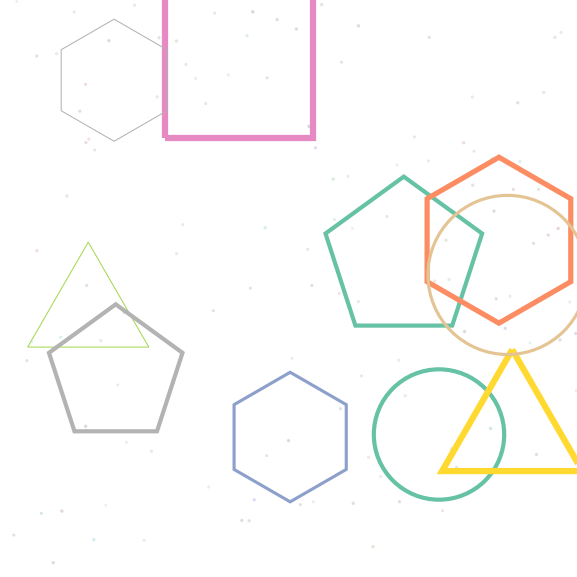[{"shape": "pentagon", "thickness": 2, "radius": 0.71, "center": [0.699, 0.551]}, {"shape": "circle", "thickness": 2, "radius": 0.56, "center": [0.76, 0.247]}, {"shape": "hexagon", "thickness": 2.5, "radius": 0.72, "center": [0.864, 0.583]}, {"shape": "hexagon", "thickness": 1.5, "radius": 0.56, "center": [0.502, 0.242]}, {"shape": "square", "thickness": 3, "radius": 0.64, "center": [0.414, 0.888]}, {"shape": "triangle", "thickness": 0.5, "radius": 0.61, "center": [0.153, 0.459]}, {"shape": "triangle", "thickness": 3, "radius": 0.7, "center": [0.887, 0.254]}, {"shape": "circle", "thickness": 1.5, "radius": 0.69, "center": [0.879, 0.523]}, {"shape": "pentagon", "thickness": 2, "radius": 0.61, "center": [0.2, 0.351]}, {"shape": "hexagon", "thickness": 0.5, "radius": 0.53, "center": [0.198, 0.86]}]